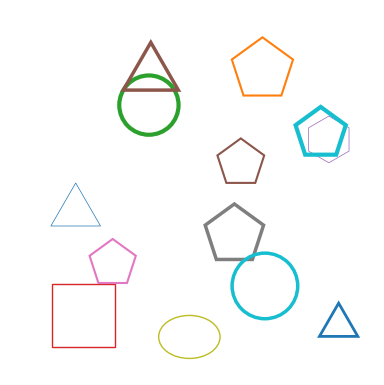[{"shape": "triangle", "thickness": 2, "radius": 0.29, "center": [0.88, 0.155]}, {"shape": "triangle", "thickness": 0.5, "radius": 0.37, "center": [0.197, 0.45]}, {"shape": "pentagon", "thickness": 1.5, "radius": 0.42, "center": [0.682, 0.819]}, {"shape": "circle", "thickness": 3, "radius": 0.39, "center": [0.387, 0.727]}, {"shape": "square", "thickness": 1, "radius": 0.41, "center": [0.217, 0.18]}, {"shape": "hexagon", "thickness": 0.5, "radius": 0.3, "center": [0.854, 0.638]}, {"shape": "triangle", "thickness": 2.5, "radius": 0.41, "center": [0.392, 0.807]}, {"shape": "pentagon", "thickness": 1.5, "radius": 0.32, "center": [0.625, 0.577]}, {"shape": "pentagon", "thickness": 1.5, "radius": 0.32, "center": [0.293, 0.316]}, {"shape": "pentagon", "thickness": 2.5, "radius": 0.4, "center": [0.609, 0.391]}, {"shape": "oval", "thickness": 1, "radius": 0.4, "center": [0.492, 0.125]}, {"shape": "circle", "thickness": 2.5, "radius": 0.43, "center": [0.688, 0.257]}, {"shape": "pentagon", "thickness": 3, "radius": 0.34, "center": [0.833, 0.654]}]